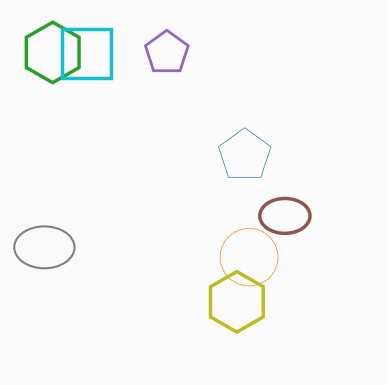[{"shape": "pentagon", "thickness": 0.5, "radius": 0.36, "center": [0.631, 0.597]}, {"shape": "circle", "thickness": 0.5, "radius": 0.37, "center": [0.643, 0.332]}, {"shape": "hexagon", "thickness": 2.5, "radius": 0.39, "center": [0.136, 0.864]}, {"shape": "pentagon", "thickness": 2, "radius": 0.29, "center": [0.431, 0.863]}, {"shape": "oval", "thickness": 2.5, "radius": 0.32, "center": [0.735, 0.439]}, {"shape": "oval", "thickness": 1.5, "radius": 0.39, "center": [0.115, 0.358]}, {"shape": "hexagon", "thickness": 2.5, "radius": 0.39, "center": [0.611, 0.216]}, {"shape": "square", "thickness": 2.5, "radius": 0.32, "center": [0.223, 0.861]}]